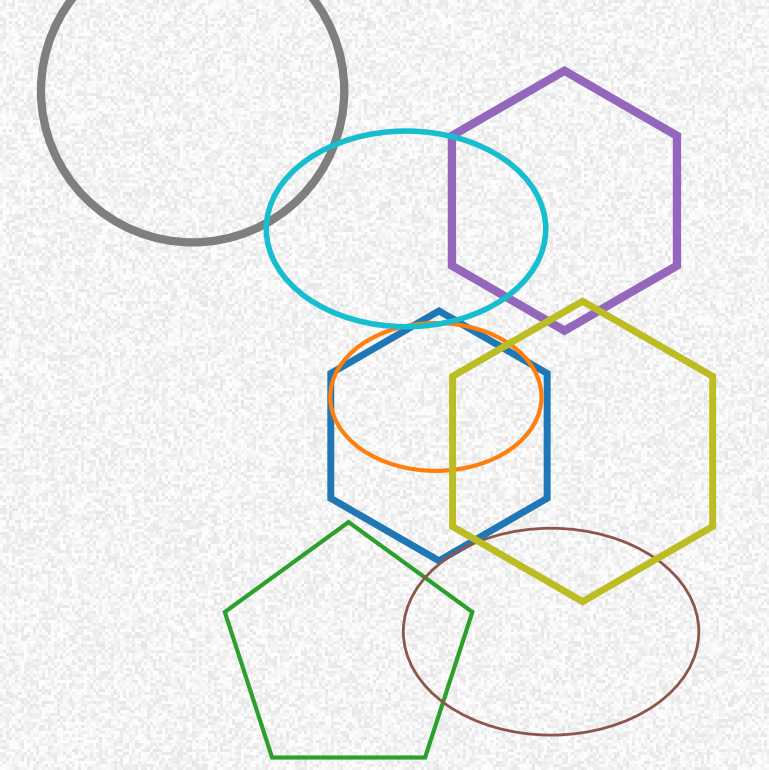[{"shape": "hexagon", "thickness": 2.5, "radius": 0.81, "center": [0.57, 0.434]}, {"shape": "oval", "thickness": 1.5, "radius": 0.69, "center": [0.566, 0.484]}, {"shape": "pentagon", "thickness": 1.5, "radius": 0.85, "center": [0.453, 0.153]}, {"shape": "hexagon", "thickness": 3, "radius": 0.84, "center": [0.733, 0.739]}, {"shape": "oval", "thickness": 1, "radius": 0.96, "center": [0.716, 0.18]}, {"shape": "circle", "thickness": 3, "radius": 0.98, "center": [0.25, 0.882]}, {"shape": "hexagon", "thickness": 2.5, "radius": 0.98, "center": [0.757, 0.414]}, {"shape": "oval", "thickness": 2, "radius": 0.91, "center": [0.527, 0.703]}]